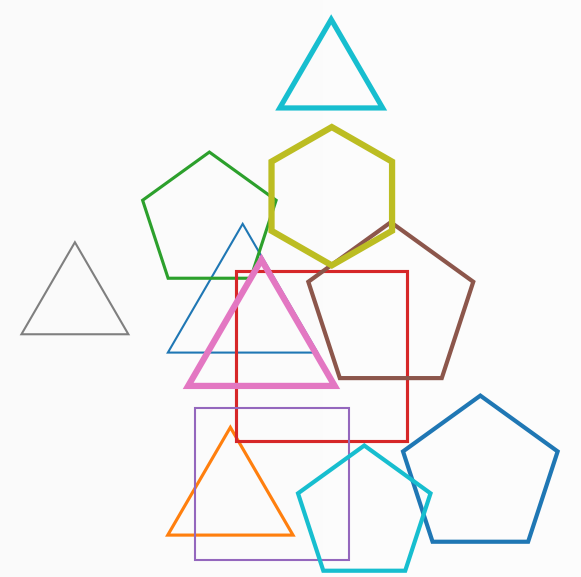[{"shape": "pentagon", "thickness": 2, "radius": 0.7, "center": [0.826, 0.174]}, {"shape": "triangle", "thickness": 1, "radius": 0.74, "center": [0.418, 0.463]}, {"shape": "triangle", "thickness": 1.5, "radius": 0.62, "center": [0.396, 0.135]}, {"shape": "pentagon", "thickness": 1.5, "radius": 0.6, "center": [0.36, 0.615]}, {"shape": "square", "thickness": 1.5, "radius": 0.73, "center": [0.553, 0.382]}, {"shape": "square", "thickness": 1, "radius": 0.66, "center": [0.468, 0.161]}, {"shape": "pentagon", "thickness": 2, "radius": 0.75, "center": [0.672, 0.465]}, {"shape": "triangle", "thickness": 3, "radius": 0.73, "center": [0.45, 0.404]}, {"shape": "triangle", "thickness": 1, "radius": 0.53, "center": [0.129, 0.473]}, {"shape": "hexagon", "thickness": 3, "radius": 0.6, "center": [0.571, 0.659]}, {"shape": "triangle", "thickness": 2.5, "radius": 0.51, "center": [0.57, 0.863]}, {"shape": "pentagon", "thickness": 2, "radius": 0.6, "center": [0.627, 0.108]}]